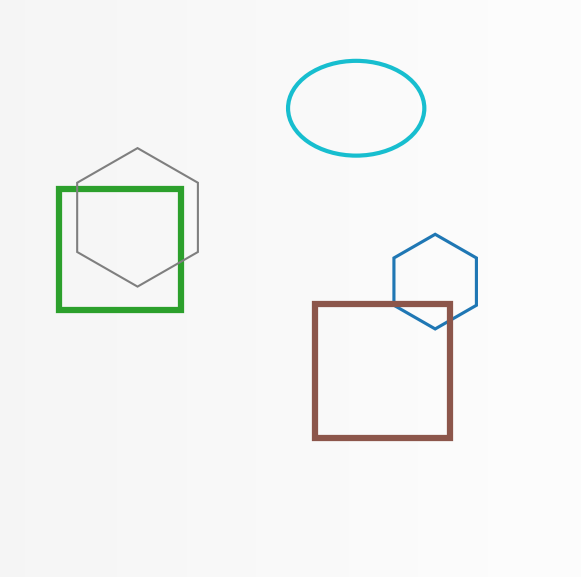[{"shape": "hexagon", "thickness": 1.5, "radius": 0.41, "center": [0.749, 0.511]}, {"shape": "square", "thickness": 3, "radius": 0.52, "center": [0.207, 0.567]}, {"shape": "square", "thickness": 3, "radius": 0.58, "center": [0.658, 0.357]}, {"shape": "hexagon", "thickness": 1, "radius": 0.6, "center": [0.237, 0.623]}, {"shape": "oval", "thickness": 2, "radius": 0.59, "center": [0.613, 0.812]}]